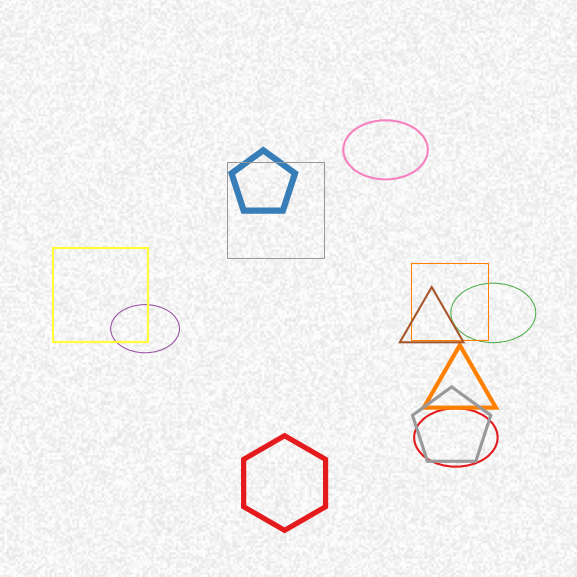[{"shape": "hexagon", "thickness": 2.5, "radius": 0.41, "center": [0.493, 0.163]}, {"shape": "oval", "thickness": 1, "radius": 0.36, "center": [0.789, 0.242]}, {"shape": "pentagon", "thickness": 3, "radius": 0.29, "center": [0.456, 0.681]}, {"shape": "oval", "thickness": 0.5, "radius": 0.37, "center": [0.854, 0.457]}, {"shape": "oval", "thickness": 0.5, "radius": 0.3, "center": [0.251, 0.43]}, {"shape": "triangle", "thickness": 2, "radius": 0.36, "center": [0.796, 0.329]}, {"shape": "square", "thickness": 0.5, "radius": 0.33, "center": [0.778, 0.477]}, {"shape": "square", "thickness": 1, "radius": 0.41, "center": [0.174, 0.488]}, {"shape": "triangle", "thickness": 1, "radius": 0.32, "center": [0.748, 0.438]}, {"shape": "oval", "thickness": 1, "radius": 0.37, "center": [0.668, 0.74]}, {"shape": "square", "thickness": 0.5, "radius": 0.42, "center": [0.477, 0.636]}, {"shape": "pentagon", "thickness": 1.5, "radius": 0.36, "center": [0.782, 0.258]}]